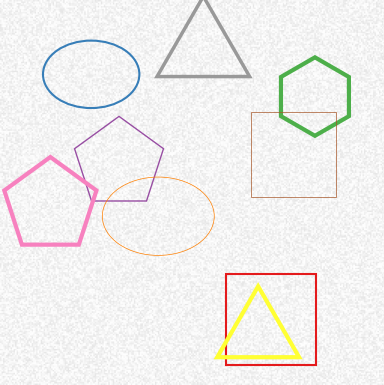[{"shape": "square", "thickness": 1.5, "radius": 0.59, "center": [0.705, 0.17]}, {"shape": "oval", "thickness": 1.5, "radius": 0.63, "center": [0.237, 0.807]}, {"shape": "hexagon", "thickness": 3, "radius": 0.51, "center": [0.818, 0.749]}, {"shape": "pentagon", "thickness": 1, "radius": 0.61, "center": [0.309, 0.576]}, {"shape": "oval", "thickness": 0.5, "radius": 0.73, "center": [0.411, 0.438]}, {"shape": "triangle", "thickness": 3, "radius": 0.61, "center": [0.671, 0.134]}, {"shape": "square", "thickness": 0.5, "radius": 0.55, "center": [0.762, 0.599]}, {"shape": "pentagon", "thickness": 3, "radius": 0.63, "center": [0.131, 0.466]}, {"shape": "triangle", "thickness": 2.5, "radius": 0.69, "center": [0.528, 0.871]}]